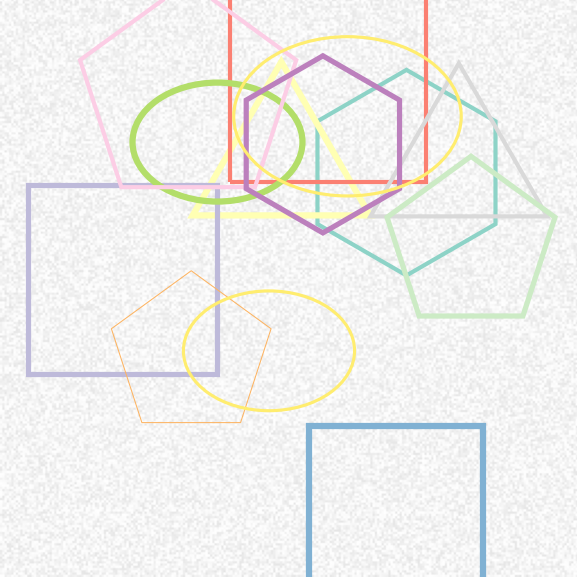[{"shape": "hexagon", "thickness": 2, "radius": 0.89, "center": [0.704, 0.7]}, {"shape": "triangle", "thickness": 3, "radius": 0.89, "center": [0.487, 0.715]}, {"shape": "square", "thickness": 2.5, "radius": 0.82, "center": [0.213, 0.515]}, {"shape": "square", "thickness": 2, "radius": 0.85, "center": [0.567, 0.854]}, {"shape": "square", "thickness": 3, "radius": 0.75, "center": [0.686, 0.111]}, {"shape": "pentagon", "thickness": 0.5, "radius": 0.73, "center": [0.331, 0.385]}, {"shape": "oval", "thickness": 3, "radius": 0.74, "center": [0.377, 0.753]}, {"shape": "pentagon", "thickness": 2, "radius": 0.98, "center": [0.326, 0.834]}, {"shape": "triangle", "thickness": 2, "radius": 0.88, "center": [0.794, 0.713]}, {"shape": "hexagon", "thickness": 2.5, "radius": 0.77, "center": [0.559, 0.749]}, {"shape": "pentagon", "thickness": 2.5, "radius": 0.76, "center": [0.816, 0.576]}, {"shape": "oval", "thickness": 1.5, "radius": 0.98, "center": [0.602, 0.798]}, {"shape": "oval", "thickness": 1.5, "radius": 0.74, "center": [0.466, 0.392]}]